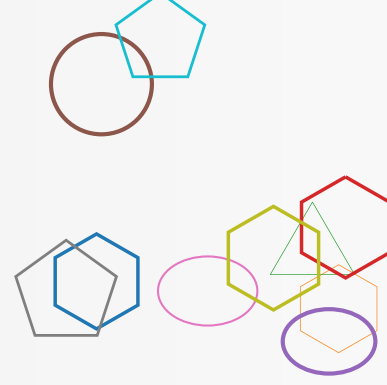[{"shape": "hexagon", "thickness": 2.5, "radius": 0.62, "center": [0.249, 0.269]}, {"shape": "hexagon", "thickness": 0.5, "radius": 0.57, "center": [0.874, 0.198]}, {"shape": "triangle", "thickness": 0.5, "radius": 0.63, "center": [0.806, 0.349]}, {"shape": "hexagon", "thickness": 2.5, "radius": 0.66, "center": [0.892, 0.409]}, {"shape": "oval", "thickness": 3, "radius": 0.6, "center": [0.849, 0.113]}, {"shape": "circle", "thickness": 3, "radius": 0.65, "center": [0.262, 0.781]}, {"shape": "oval", "thickness": 1.5, "radius": 0.64, "center": [0.536, 0.244]}, {"shape": "pentagon", "thickness": 2, "radius": 0.68, "center": [0.171, 0.239]}, {"shape": "hexagon", "thickness": 2.5, "radius": 0.67, "center": [0.706, 0.329]}, {"shape": "pentagon", "thickness": 2, "radius": 0.6, "center": [0.414, 0.898]}]